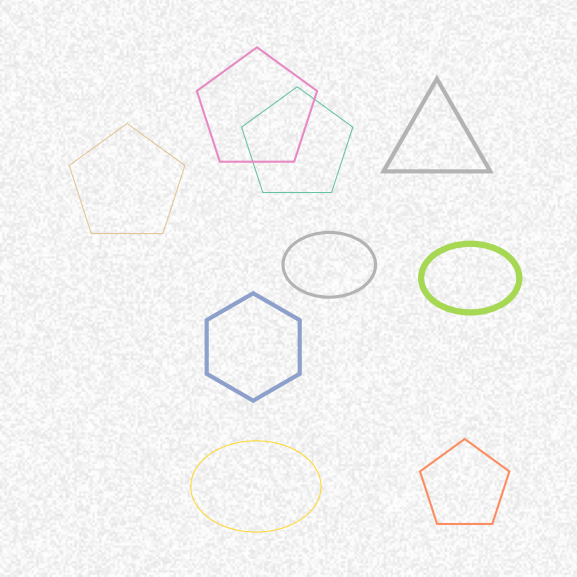[{"shape": "pentagon", "thickness": 0.5, "radius": 0.51, "center": [0.515, 0.748]}, {"shape": "pentagon", "thickness": 1, "radius": 0.41, "center": [0.805, 0.158]}, {"shape": "hexagon", "thickness": 2, "radius": 0.46, "center": [0.438, 0.398]}, {"shape": "pentagon", "thickness": 1, "radius": 0.55, "center": [0.445, 0.808]}, {"shape": "oval", "thickness": 3, "radius": 0.42, "center": [0.814, 0.518]}, {"shape": "oval", "thickness": 0.5, "radius": 0.56, "center": [0.443, 0.157]}, {"shape": "pentagon", "thickness": 0.5, "radius": 0.53, "center": [0.22, 0.68]}, {"shape": "triangle", "thickness": 2, "radius": 0.53, "center": [0.756, 0.756]}, {"shape": "oval", "thickness": 1.5, "radius": 0.4, "center": [0.57, 0.541]}]